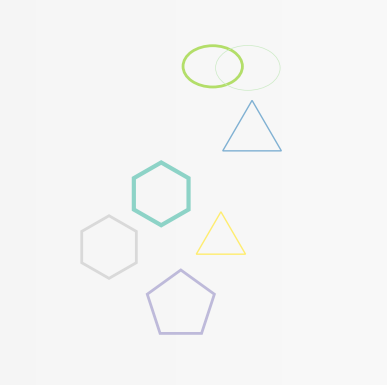[{"shape": "hexagon", "thickness": 3, "radius": 0.41, "center": [0.416, 0.497]}, {"shape": "pentagon", "thickness": 2, "radius": 0.46, "center": [0.467, 0.208]}, {"shape": "triangle", "thickness": 1, "radius": 0.44, "center": [0.65, 0.652]}, {"shape": "oval", "thickness": 2, "radius": 0.38, "center": [0.549, 0.828]}, {"shape": "hexagon", "thickness": 2, "radius": 0.41, "center": [0.281, 0.358]}, {"shape": "oval", "thickness": 0.5, "radius": 0.42, "center": [0.64, 0.824]}, {"shape": "triangle", "thickness": 1, "radius": 0.37, "center": [0.57, 0.376]}]